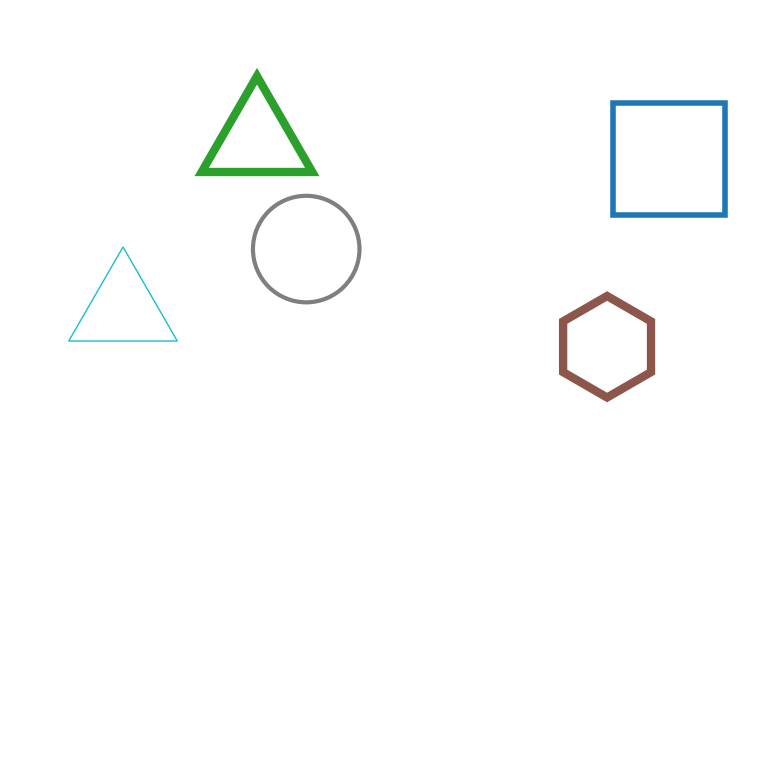[{"shape": "square", "thickness": 2, "radius": 0.36, "center": [0.869, 0.794]}, {"shape": "triangle", "thickness": 3, "radius": 0.41, "center": [0.334, 0.818]}, {"shape": "hexagon", "thickness": 3, "radius": 0.33, "center": [0.788, 0.55]}, {"shape": "circle", "thickness": 1.5, "radius": 0.35, "center": [0.398, 0.677]}, {"shape": "triangle", "thickness": 0.5, "radius": 0.41, "center": [0.16, 0.598]}]